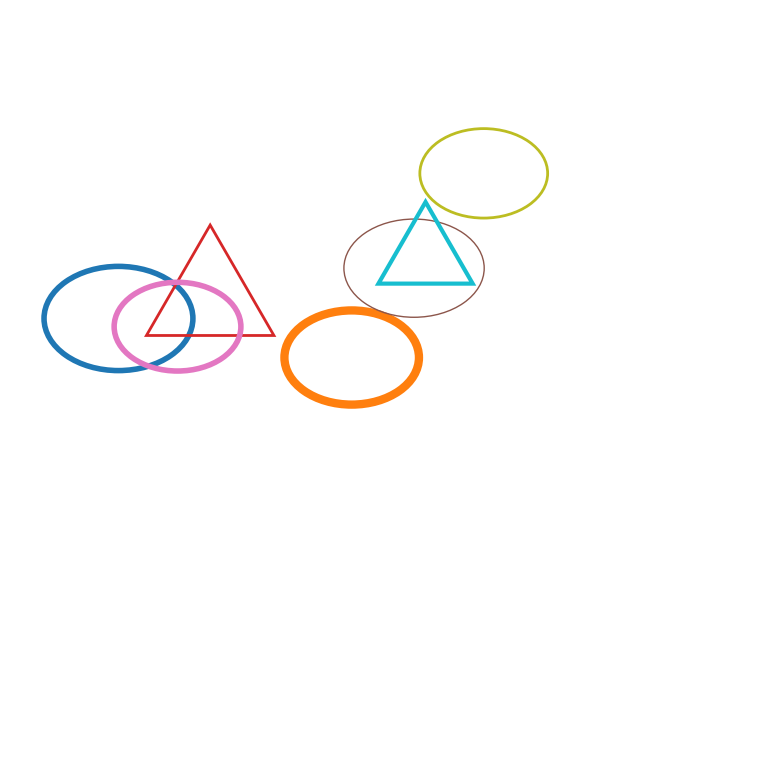[{"shape": "oval", "thickness": 2, "radius": 0.48, "center": [0.154, 0.586]}, {"shape": "oval", "thickness": 3, "radius": 0.44, "center": [0.457, 0.536]}, {"shape": "triangle", "thickness": 1, "radius": 0.48, "center": [0.273, 0.612]}, {"shape": "oval", "thickness": 0.5, "radius": 0.46, "center": [0.538, 0.652]}, {"shape": "oval", "thickness": 2, "radius": 0.41, "center": [0.231, 0.576]}, {"shape": "oval", "thickness": 1, "radius": 0.41, "center": [0.628, 0.775]}, {"shape": "triangle", "thickness": 1.5, "radius": 0.35, "center": [0.553, 0.667]}]